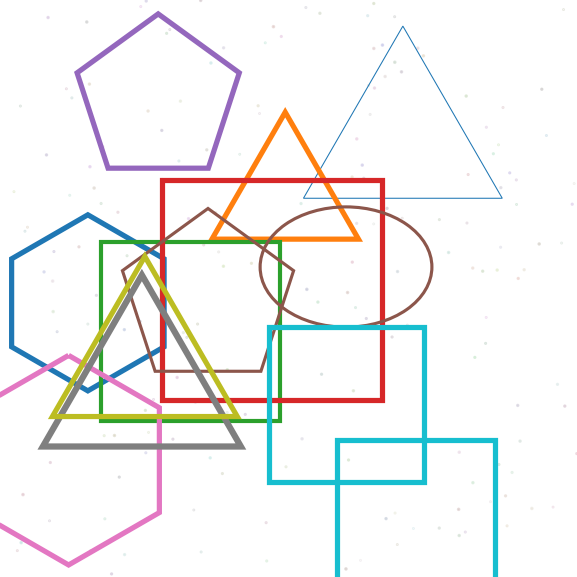[{"shape": "hexagon", "thickness": 2.5, "radius": 0.76, "center": [0.152, 0.475]}, {"shape": "triangle", "thickness": 0.5, "radius": 0.99, "center": [0.698, 0.755]}, {"shape": "triangle", "thickness": 2.5, "radius": 0.73, "center": [0.494, 0.658]}, {"shape": "square", "thickness": 2, "radius": 0.77, "center": [0.33, 0.426]}, {"shape": "square", "thickness": 2.5, "radius": 0.95, "center": [0.471, 0.497]}, {"shape": "pentagon", "thickness": 2.5, "radius": 0.74, "center": [0.274, 0.827]}, {"shape": "pentagon", "thickness": 1.5, "radius": 0.78, "center": [0.36, 0.482]}, {"shape": "oval", "thickness": 1.5, "radius": 0.74, "center": [0.599, 0.537]}, {"shape": "hexagon", "thickness": 2.5, "radius": 0.91, "center": [0.119, 0.202]}, {"shape": "triangle", "thickness": 3, "radius": 0.99, "center": [0.246, 0.325]}, {"shape": "triangle", "thickness": 2.5, "radius": 0.92, "center": [0.251, 0.37]}, {"shape": "square", "thickness": 2.5, "radius": 0.67, "center": [0.6, 0.298]}, {"shape": "square", "thickness": 2.5, "radius": 0.68, "center": [0.721, 0.101]}]